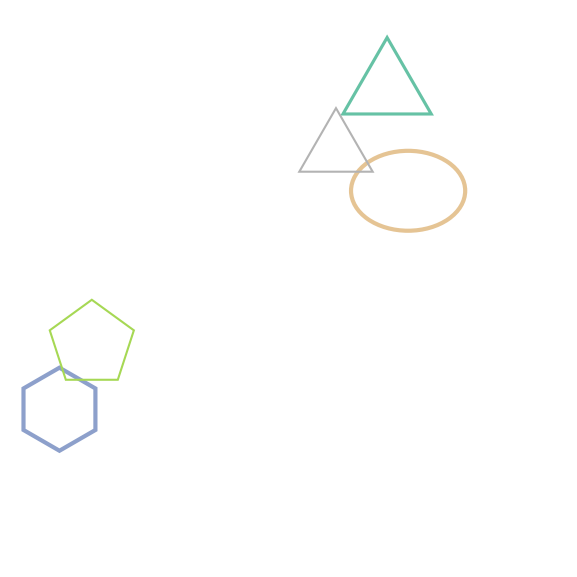[{"shape": "triangle", "thickness": 1.5, "radius": 0.44, "center": [0.67, 0.846]}, {"shape": "hexagon", "thickness": 2, "radius": 0.36, "center": [0.103, 0.291]}, {"shape": "pentagon", "thickness": 1, "radius": 0.38, "center": [0.159, 0.403]}, {"shape": "oval", "thickness": 2, "radius": 0.49, "center": [0.707, 0.669]}, {"shape": "triangle", "thickness": 1, "radius": 0.37, "center": [0.582, 0.738]}]